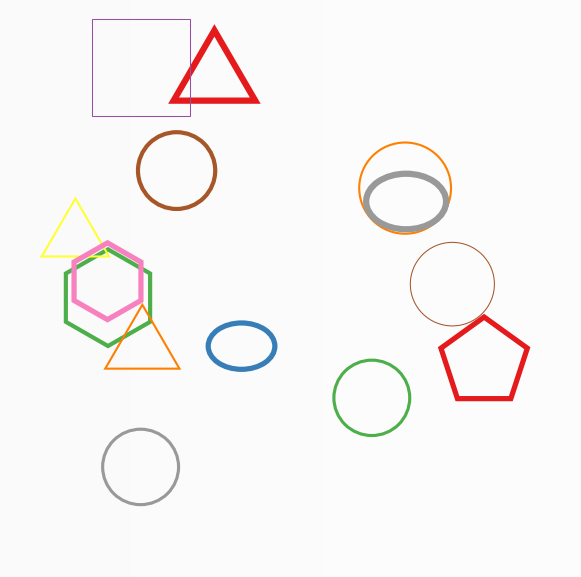[{"shape": "triangle", "thickness": 3, "radius": 0.41, "center": [0.369, 0.865]}, {"shape": "pentagon", "thickness": 2.5, "radius": 0.39, "center": [0.833, 0.372]}, {"shape": "oval", "thickness": 2.5, "radius": 0.29, "center": [0.416, 0.4]}, {"shape": "hexagon", "thickness": 2, "radius": 0.42, "center": [0.186, 0.484]}, {"shape": "circle", "thickness": 1.5, "radius": 0.33, "center": [0.64, 0.31]}, {"shape": "square", "thickness": 0.5, "radius": 0.42, "center": [0.243, 0.882]}, {"shape": "triangle", "thickness": 1, "radius": 0.37, "center": [0.245, 0.398]}, {"shape": "circle", "thickness": 1, "radius": 0.39, "center": [0.697, 0.673]}, {"shape": "triangle", "thickness": 1, "radius": 0.33, "center": [0.13, 0.588]}, {"shape": "circle", "thickness": 0.5, "radius": 0.36, "center": [0.778, 0.507]}, {"shape": "circle", "thickness": 2, "radius": 0.33, "center": [0.304, 0.704]}, {"shape": "hexagon", "thickness": 2.5, "radius": 0.33, "center": [0.185, 0.512]}, {"shape": "oval", "thickness": 3, "radius": 0.34, "center": [0.699, 0.65]}, {"shape": "circle", "thickness": 1.5, "radius": 0.33, "center": [0.242, 0.191]}]